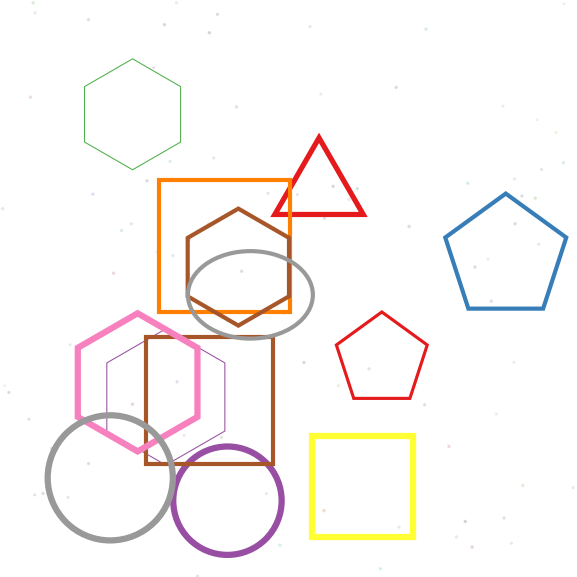[{"shape": "pentagon", "thickness": 1.5, "radius": 0.41, "center": [0.661, 0.376]}, {"shape": "triangle", "thickness": 2.5, "radius": 0.44, "center": [0.552, 0.672]}, {"shape": "pentagon", "thickness": 2, "radius": 0.55, "center": [0.876, 0.554]}, {"shape": "hexagon", "thickness": 0.5, "radius": 0.48, "center": [0.23, 0.801]}, {"shape": "circle", "thickness": 3, "radius": 0.47, "center": [0.394, 0.132]}, {"shape": "hexagon", "thickness": 0.5, "radius": 0.59, "center": [0.287, 0.312]}, {"shape": "square", "thickness": 2, "radius": 0.57, "center": [0.388, 0.573]}, {"shape": "square", "thickness": 3, "radius": 0.44, "center": [0.628, 0.156]}, {"shape": "square", "thickness": 2, "radius": 0.55, "center": [0.363, 0.306]}, {"shape": "hexagon", "thickness": 2, "radius": 0.51, "center": [0.413, 0.537]}, {"shape": "hexagon", "thickness": 3, "radius": 0.6, "center": [0.238, 0.337]}, {"shape": "circle", "thickness": 3, "radius": 0.54, "center": [0.191, 0.172]}, {"shape": "oval", "thickness": 2, "radius": 0.54, "center": [0.434, 0.489]}]